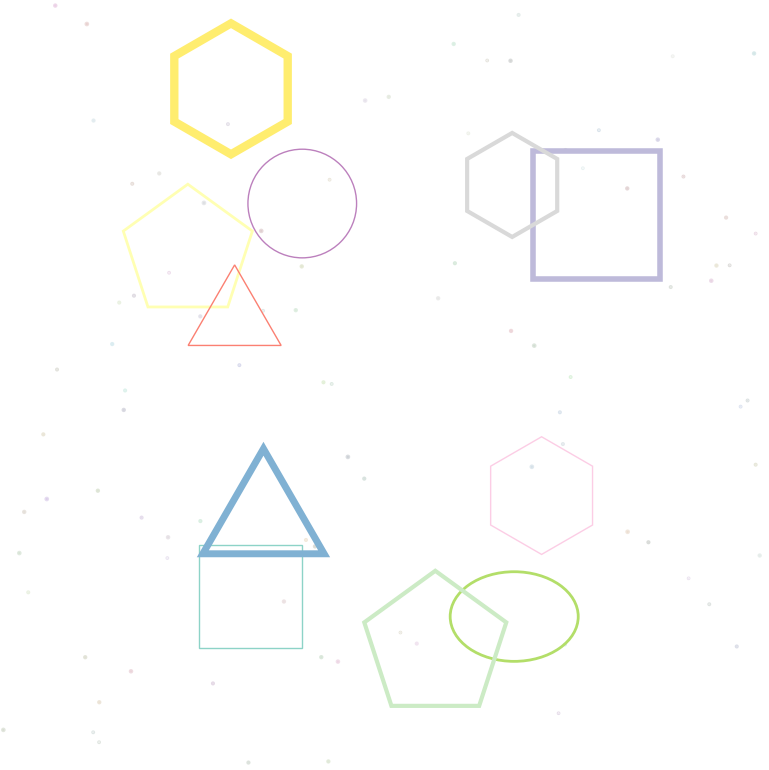[{"shape": "square", "thickness": 0.5, "radius": 0.33, "center": [0.326, 0.226]}, {"shape": "pentagon", "thickness": 1, "radius": 0.44, "center": [0.244, 0.673]}, {"shape": "square", "thickness": 2, "radius": 0.41, "center": [0.775, 0.721]}, {"shape": "triangle", "thickness": 0.5, "radius": 0.35, "center": [0.305, 0.586]}, {"shape": "triangle", "thickness": 2.5, "radius": 0.45, "center": [0.342, 0.326]}, {"shape": "oval", "thickness": 1, "radius": 0.42, "center": [0.668, 0.199]}, {"shape": "hexagon", "thickness": 0.5, "radius": 0.38, "center": [0.703, 0.356]}, {"shape": "hexagon", "thickness": 1.5, "radius": 0.34, "center": [0.665, 0.76]}, {"shape": "circle", "thickness": 0.5, "radius": 0.35, "center": [0.393, 0.736]}, {"shape": "pentagon", "thickness": 1.5, "radius": 0.48, "center": [0.565, 0.162]}, {"shape": "hexagon", "thickness": 3, "radius": 0.43, "center": [0.3, 0.885]}]